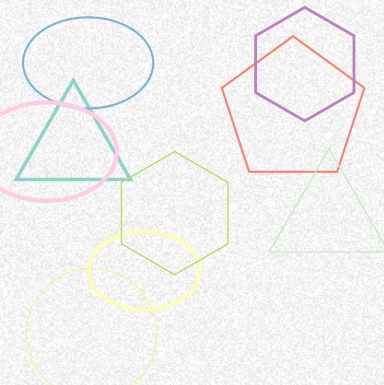[{"shape": "triangle", "thickness": 2.5, "radius": 0.86, "center": [0.19, 0.62]}, {"shape": "oval", "thickness": 2.5, "radius": 0.72, "center": [0.375, 0.297]}, {"shape": "pentagon", "thickness": 1.5, "radius": 0.97, "center": [0.761, 0.711]}, {"shape": "oval", "thickness": 1.5, "radius": 0.85, "center": [0.229, 0.837]}, {"shape": "hexagon", "thickness": 1, "radius": 0.8, "center": [0.454, 0.446]}, {"shape": "oval", "thickness": 3, "radius": 0.91, "center": [0.121, 0.606]}, {"shape": "hexagon", "thickness": 2, "radius": 0.74, "center": [0.792, 0.833]}, {"shape": "triangle", "thickness": 1, "radius": 0.9, "center": [0.855, 0.435]}, {"shape": "circle", "thickness": 0.5, "radius": 0.85, "center": [0.237, 0.134]}]